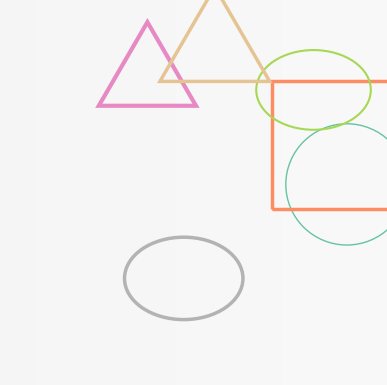[{"shape": "circle", "thickness": 1, "radius": 0.79, "center": [0.895, 0.521]}, {"shape": "square", "thickness": 2.5, "radius": 0.83, "center": [0.868, 0.623]}, {"shape": "triangle", "thickness": 3, "radius": 0.72, "center": [0.38, 0.798]}, {"shape": "oval", "thickness": 1.5, "radius": 0.74, "center": [0.809, 0.766]}, {"shape": "triangle", "thickness": 2.5, "radius": 0.82, "center": [0.554, 0.87]}, {"shape": "oval", "thickness": 2.5, "radius": 0.76, "center": [0.474, 0.277]}]